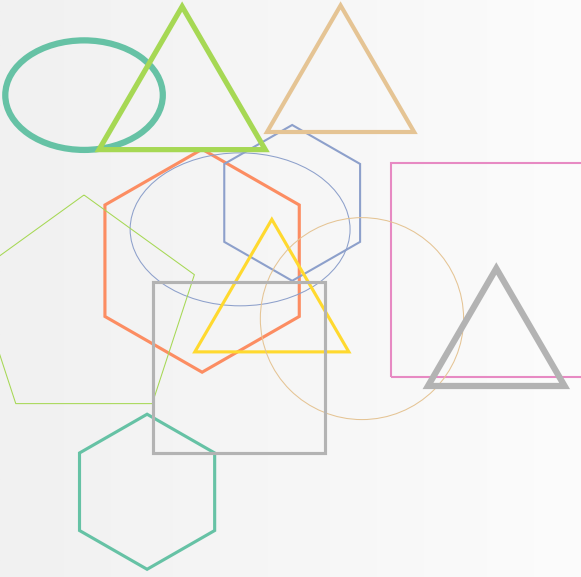[{"shape": "oval", "thickness": 3, "radius": 0.68, "center": [0.145, 0.834]}, {"shape": "hexagon", "thickness": 1.5, "radius": 0.67, "center": [0.253, 0.148]}, {"shape": "hexagon", "thickness": 1.5, "radius": 0.97, "center": [0.348, 0.548]}, {"shape": "oval", "thickness": 0.5, "radius": 0.95, "center": [0.413, 0.602]}, {"shape": "hexagon", "thickness": 1, "radius": 0.67, "center": [0.503, 0.648]}, {"shape": "square", "thickness": 1, "radius": 0.93, "center": [0.858, 0.532]}, {"shape": "pentagon", "thickness": 0.5, "radius": 1.0, "center": [0.145, 0.462]}, {"shape": "triangle", "thickness": 2.5, "radius": 0.83, "center": [0.313, 0.823]}, {"shape": "triangle", "thickness": 1.5, "radius": 0.76, "center": [0.468, 0.466]}, {"shape": "triangle", "thickness": 2, "radius": 0.73, "center": [0.586, 0.844]}, {"shape": "circle", "thickness": 0.5, "radius": 0.87, "center": [0.623, 0.447]}, {"shape": "triangle", "thickness": 3, "radius": 0.68, "center": [0.854, 0.399]}, {"shape": "square", "thickness": 1.5, "radius": 0.74, "center": [0.411, 0.362]}]